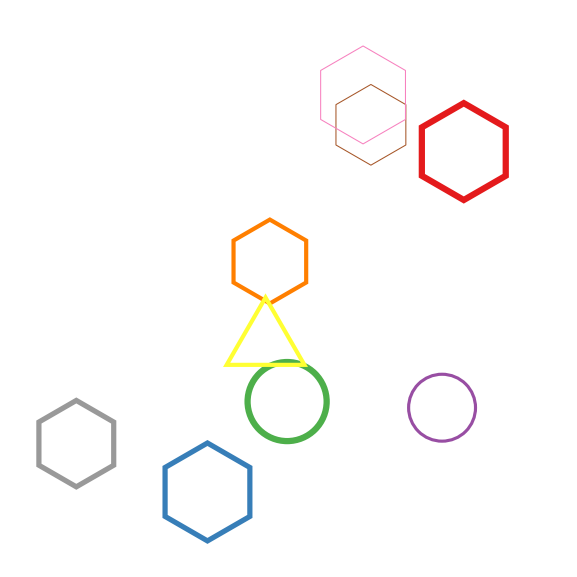[{"shape": "hexagon", "thickness": 3, "radius": 0.42, "center": [0.803, 0.737]}, {"shape": "hexagon", "thickness": 2.5, "radius": 0.42, "center": [0.359, 0.147]}, {"shape": "circle", "thickness": 3, "radius": 0.34, "center": [0.497, 0.304]}, {"shape": "circle", "thickness": 1.5, "radius": 0.29, "center": [0.765, 0.293]}, {"shape": "hexagon", "thickness": 2, "radius": 0.36, "center": [0.467, 0.546]}, {"shape": "triangle", "thickness": 2, "radius": 0.39, "center": [0.46, 0.406]}, {"shape": "hexagon", "thickness": 0.5, "radius": 0.35, "center": [0.642, 0.783]}, {"shape": "hexagon", "thickness": 0.5, "radius": 0.42, "center": [0.629, 0.835]}, {"shape": "hexagon", "thickness": 2.5, "radius": 0.37, "center": [0.132, 0.231]}]